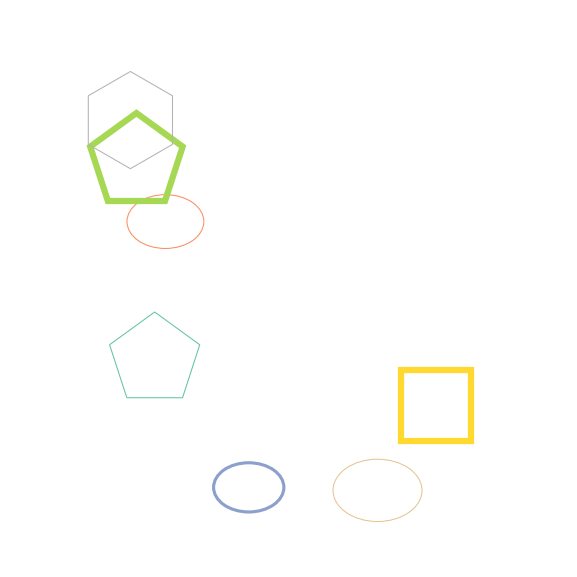[{"shape": "pentagon", "thickness": 0.5, "radius": 0.41, "center": [0.268, 0.377]}, {"shape": "oval", "thickness": 0.5, "radius": 0.33, "center": [0.286, 0.615]}, {"shape": "oval", "thickness": 1.5, "radius": 0.3, "center": [0.431, 0.155]}, {"shape": "pentagon", "thickness": 3, "radius": 0.42, "center": [0.236, 0.719]}, {"shape": "square", "thickness": 3, "radius": 0.3, "center": [0.755, 0.297]}, {"shape": "oval", "thickness": 0.5, "radius": 0.39, "center": [0.654, 0.15]}, {"shape": "hexagon", "thickness": 0.5, "radius": 0.42, "center": [0.226, 0.791]}]